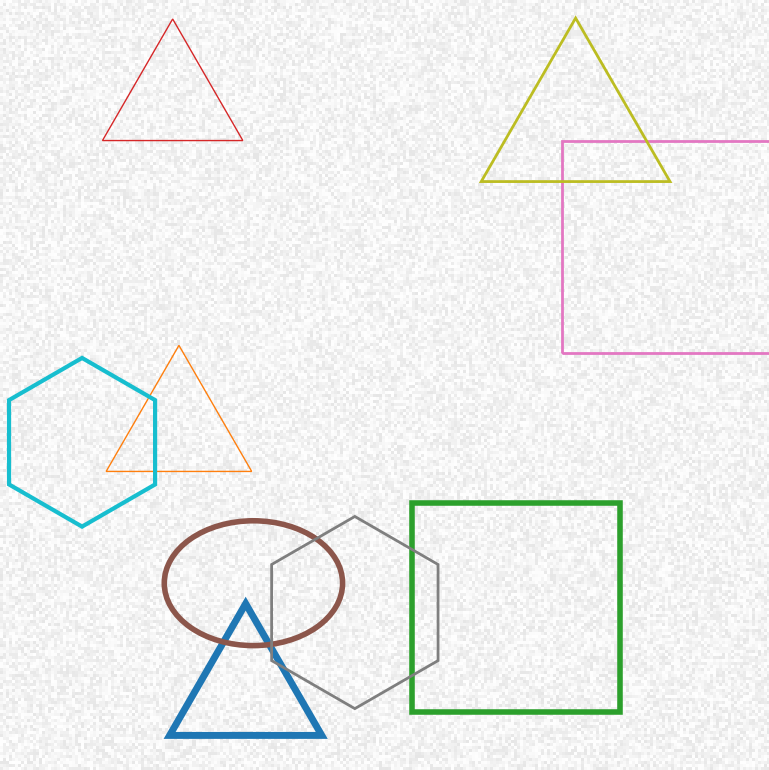[{"shape": "triangle", "thickness": 2.5, "radius": 0.57, "center": [0.319, 0.102]}, {"shape": "triangle", "thickness": 0.5, "radius": 0.55, "center": [0.232, 0.442]}, {"shape": "square", "thickness": 2, "radius": 0.68, "center": [0.67, 0.211]}, {"shape": "triangle", "thickness": 0.5, "radius": 0.53, "center": [0.224, 0.87]}, {"shape": "oval", "thickness": 2, "radius": 0.58, "center": [0.329, 0.243]}, {"shape": "square", "thickness": 1, "radius": 0.69, "center": [0.867, 0.679]}, {"shape": "hexagon", "thickness": 1, "radius": 0.62, "center": [0.461, 0.204]}, {"shape": "triangle", "thickness": 1, "radius": 0.71, "center": [0.748, 0.835]}, {"shape": "hexagon", "thickness": 1.5, "radius": 0.55, "center": [0.107, 0.426]}]